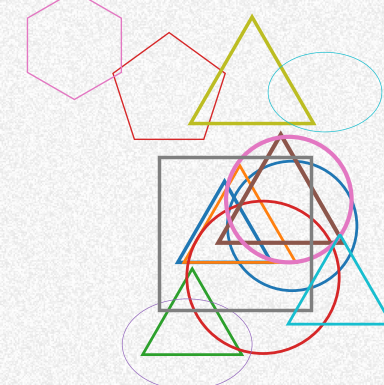[{"shape": "circle", "thickness": 2, "radius": 0.84, "center": [0.759, 0.413]}, {"shape": "triangle", "thickness": 2.5, "radius": 0.7, "center": [0.583, 0.389]}, {"shape": "triangle", "thickness": 2, "radius": 0.84, "center": [0.623, 0.402]}, {"shape": "triangle", "thickness": 2, "radius": 0.74, "center": [0.499, 0.153]}, {"shape": "pentagon", "thickness": 1, "radius": 0.77, "center": [0.439, 0.762]}, {"shape": "circle", "thickness": 2, "radius": 0.99, "center": [0.683, 0.28]}, {"shape": "oval", "thickness": 0.5, "radius": 0.84, "center": [0.486, 0.106]}, {"shape": "triangle", "thickness": 3, "radius": 0.94, "center": [0.729, 0.463]}, {"shape": "circle", "thickness": 3, "radius": 0.81, "center": [0.75, 0.482]}, {"shape": "hexagon", "thickness": 1, "radius": 0.7, "center": [0.193, 0.882]}, {"shape": "square", "thickness": 2.5, "radius": 0.99, "center": [0.61, 0.393]}, {"shape": "triangle", "thickness": 2.5, "radius": 0.92, "center": [0.655, 0.771]}, {"shape": "oval", "thickness": 0.5, "radius": 0.74, "center": [0.844, 0.761]}, {"shape": "triangle", "thickness": 2, "radius": 0.78, "center": [0.883, 0.236]}]